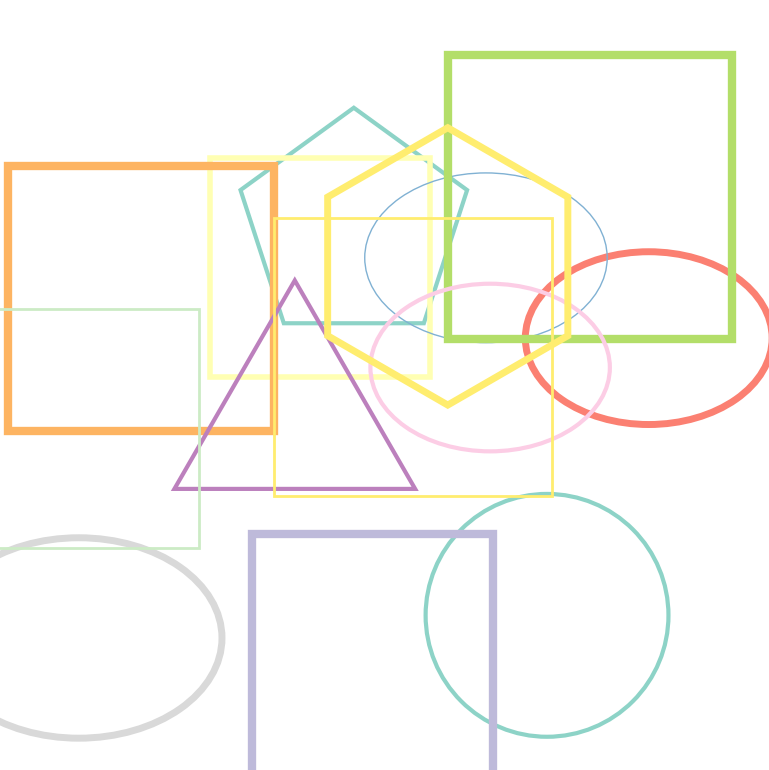[{"shape": "pentagon", "thickness": 1.5, "radius": 0.77, "center": [0.459, 0.705]}, {"shape": "circle", "thickness": 1.5, "radius": 0.79, "center": [0.71, 0.201]}, {"shape": "square", "thickness": 2, "radius": 0.71, "center": [0.416, 0.653]}, {"shape": "square", "thickness": 3, "radius": 0.78, "center": [0.483, 0.15]}, {"shape": "oval", "thickness": 2.5, "radius": 0.8, "center": [0.843, 0.561]}, {"shape": "oval", "thickness": 0.5, "radius": 0.79, "center": [0.631, 0.665]}, {"shape": "square", "thickness": 3, "radius": 0.86, "center": [0.183, 0.612]}, {"shape": "square", "thickness": 3, "radius": 0.92, "center": [0.766, 0.745]}, {"shape": "oval", "thickness": 1.5, "radius": 0.78, "center": [0.637, 0.523]}, {"shape": "oval", "thickness": 2.5, "radius": 0.93, "center": [0.102, 0.171]}, {"shape": "triangle", "thickness": 1.5, "radius": 0.9, "center": [0.383, 0.455]}, {"shape": "square", "thickness": 1, "radius": 0.78, "center": [0.103, 0.443]}, {"shape": "square", "thickness": 1, "radius": 0.9, "center": [0.536, 0.537]}, {"shape": "hexagon", "thickness": 2.5, "radius": 0.9, "center": [0.581, 0.654]}]